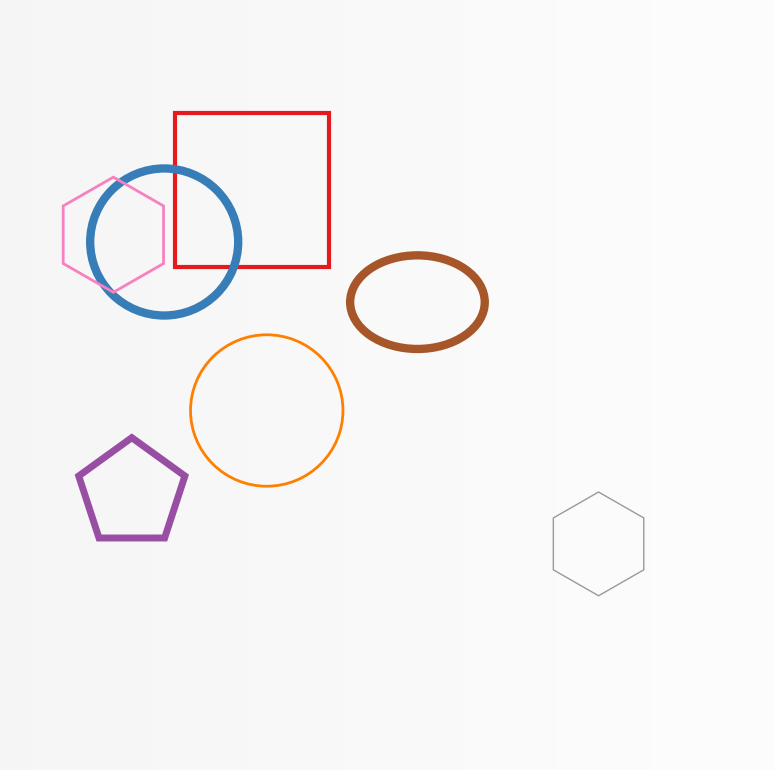[{"shape": "square", "thickness": 1.5, "radius": 0.5, "center": [0.325, 0.753]}, {"shape": "circle", "thickness": 3, "radius": 0.48, "center": [0.212, 0.686]}, {"shape": "pentagon", "thickness": 2.5, "radius": 0.36, "center": [0.17, 0.36]}, {"shape": "circle", "thickness": 1, "radius": 0.49, "center": [0.344, 0.467]}, {"shape": "oval", "thickness": 3, "radius": 0.43, "center": [0.539, 0.608]}, {"shape": "hexagon", "thickness": 1, "radius": 0.37, "center": [0.146, 0.695]}, {"shape": "hexagon", "thickness": 0.5, "radius": 0.34, "center": [0.772, 0.294]}]